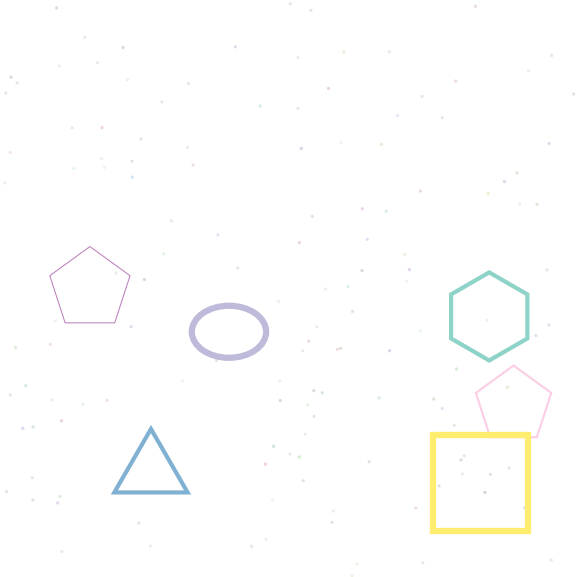[{"shape": "hexagon", "thickness": 2, "radius": 0.38, "center": [0.847, 0.451]}, {"shape": "oval", "thickness": 3, "radius": 0.32, "center": [0.396, 0.425]}, {"shape": "triangle", "thickness": 2, "radius": 0.37, "center": [0.261, 0.183]}, {"shape": "pentagon", "thickness": 1, "radius": 0.34, "center": [0.889, 0.298]}, {"shape": "pentagon", "thickness": 0.5, "radius": 0.37, "center": [0.156, 0.499]}, {"shape": "square", "thickness": 3, "radius": 0.41, "center": [0.832, 0.163]}]